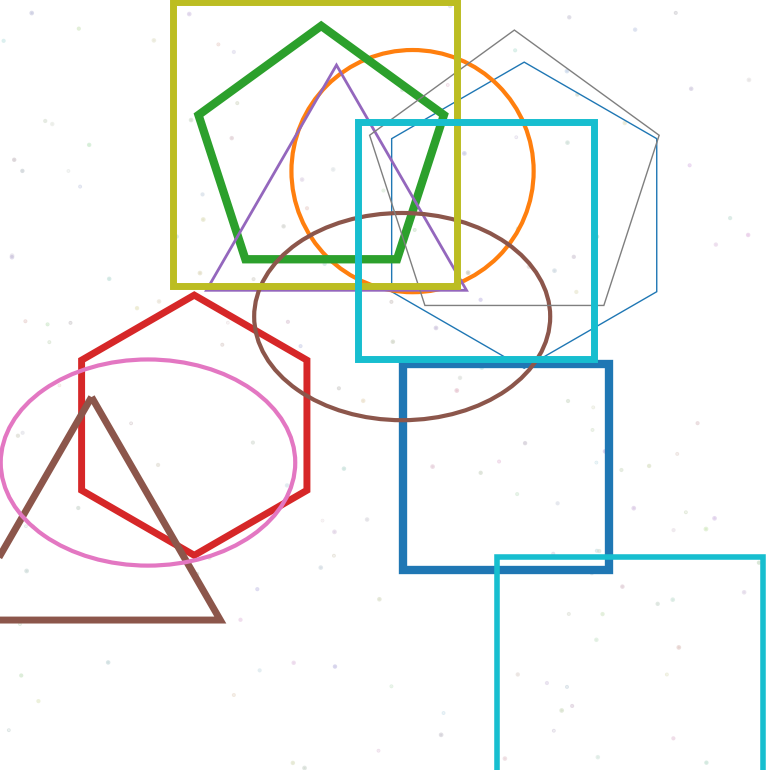[{"shape": "hexagon", "thickness": 0.5, "radius": 0.99, "center": [0.681, 0.721]}, {"shape": "square", "thickness": 3, "radius": 0.67, "center": [0.657, 0.394]}, {"shape": "circle", "thickness": 1.5, "radius": 0.79, "center": [0.536, 0.778]}, {"shape": "pentagon", "thickness": 3, "radius": 0.84, "center": [0.417, 0.799]}, {"shape": "hexagon", "thickness": 2.5, "radius": 0.84, "center": [0.252, 0.448]}, {"shape": "triangle", "thickness": 1, "radius": 0.98, "center": [0.437, 0.72]}, {"shape": "triangle", "thickness": 2.5, "radius": 0.97, "center": [0.119, 0.291]}, {"shape": "oval", "thickness": 1.5, "radius": 0.96, "center": [0.522, 0.589]}, {"shape": "oval", "thickness": 1.5, "radius": 0.96, "center": [0.192, 0.399]}, {"shape": "pentagon", "thickness": 0.5, "radius": 0.99, "center": [0.668, 0.763]}, {"shape": "square", "thickness": 2.5, "radius": 0.92, "center": [0.409, 0.813]}, {"shape": "square", "thickness": 2.5, "radius": 0.77, "center": [0.618, 0.688]}, {"shape": "square", "thickness": 2, "radius": 0.86, "center": [0.818, 0.104]}]